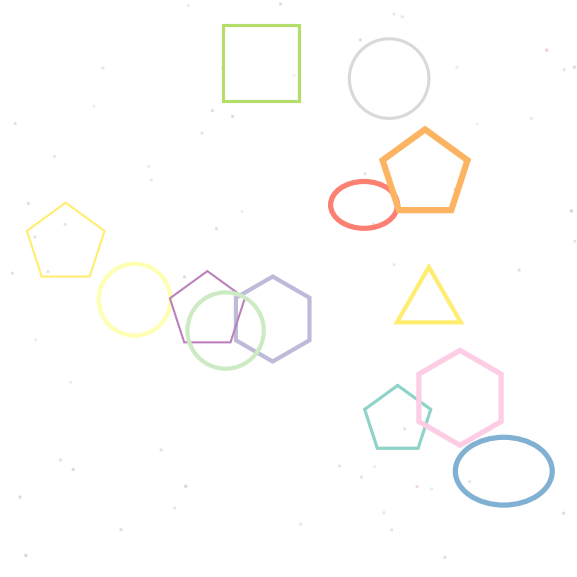[{"shape": "pentagon", "thickness": 1.5, "radius": 0.3, "center": [0.689, 0.272]}, {"shape": "circle", "thickness": 2, "radius": 0.31, "center": [0.233, 0.48]}, {"shape": "hexagon", "thickness": 2, "radius": 0.37, "center": [0.472, 0.447]}, {"shape": "oval", "thickness": 2.5, "radius": 0.29, "center": [0.63, 0.644]}, {"shape": "oval", "thickness": 2.5, "radius": 0.42, "center": [0.872, 0.183]}, {"shape": "pentagon", "thickness": 3, "radius": 0.39, "center": [0.736, 0.698]}, {"shape": "square", "thickness": 1.5, "radius": 0.33, "center": [0.452, 0.89]}, {"shape": "hexagon", "thickness": 2.5, "radius": 0.41, "center": [0.797, 0.31]}, {"shape": "circle", "thickness": 1.5, "radius": 0.34, "center": [0.674, 0.863]}, {"shape": "pentagon", "thickness": 1, "radius": 0.34, "center": [0.359, 0.461]}, {"shape": "circle", "thickness": 2, "radius": 0.33, "center": [0.391, 0.427]}, {"shape": "pentagon", "thickness": 1, "radius": 0.35, "center": [0.114, 0.577]}, {"shape": "triangle", "thickness": 2, "radius": 0.32, "center": [0.743, 0.473]}]